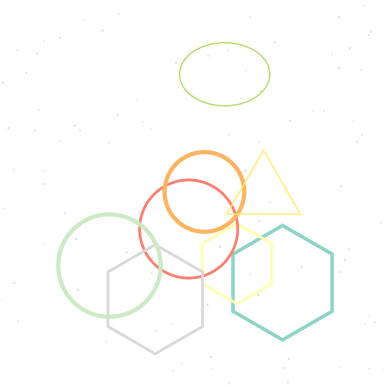[{"shape": "hexagon", "thickness": 2.5, "radius": 0.74, "center": [0.734, 0.266]}, {"shape": "hexagon", "thickness": 2, "radius": 0.52, "center": [0.616, 0.315]}, {"shape": "circle", "thickness": 2, "radius": 0.64, "center": [0.49, 0.405]}, {"shape": "circle", "thickness": 3, "radius": 0.52, "center": [0.531, 0.502]}, {"shape": "oval", "thickness": 1, "radius": 0.59, "center": [0.584, 0.807]}, {"shape": "hexagon", "thickness": 2, "radius": 0.71, "center": [0.403, 0.223]}, {"shape": "circle", "thickness": 3, "radius": 0.66, "center": [0.284, 0.31]}, {"shape": "triangle", "thickness": 1, "radius": 0.55, "center": [0.685, 0.499]}]